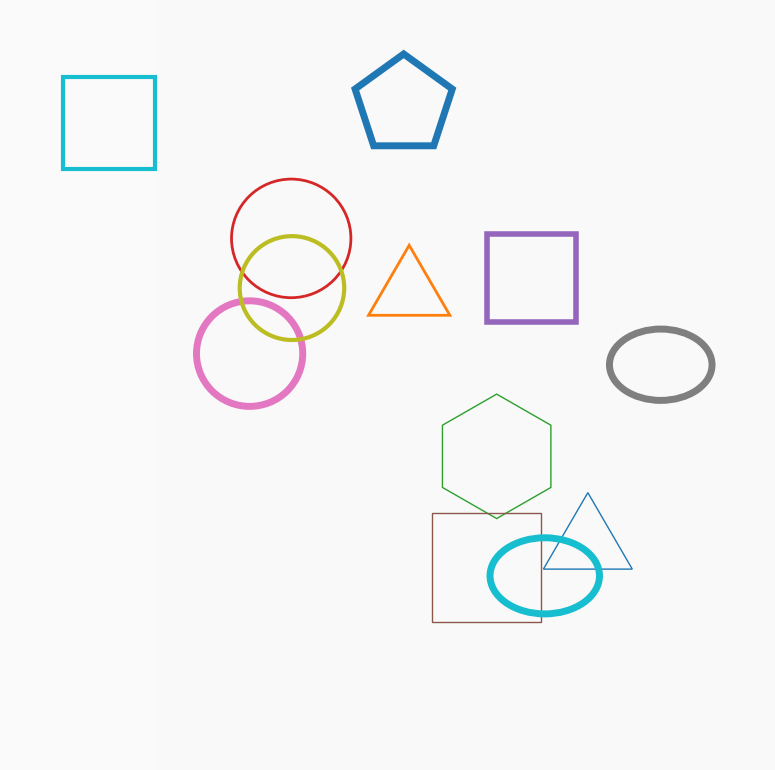[{"shape": "pentagon", "thickness": 2.5, "radius": 0.33, "center": [0.521, 0.864]}, {"shape": "triangle", "thickness": 0.5, "radius": 0.33, "center": [0.759, 0.294]}, {"shape": "triangle", "thickness": 1, "radius": 0.3, "center": [0.528, 0.621]}, {"shape": "hexagon", "thickness": 0.5, "radius": 0.4, "center": [0.641, 0.407]}, {"shape": "circle", "thickness": 1, "radius": 0.39, "center": [0.376, 0.69]}, {"shape": "square", "thickness": 2, "radius": 0.29, "center": [0.686, 0.639]}, {"shape": "square", "thickness": 0.5, "radius": 0.35, "center": [0.628, 0.263]}, {"shape": "circle", "thickness": 2.5, "radius": 0.34, "center": [0.322, 0.541]}, {"shape": "oval", "thickness": 2.5, "radius": 0.33, "center": [0.853, 0.526]}, {"shape": "circle", "thickness": 1.5, "radius": 0.34, "center": [0.377, 0.626]}, {"shape": "oval", "thickness": 2.5, "radius": 0.35, "center": [0.703, 0.252]}, {"shape": "square", "thickness": 1.5, "radius": 0.3, "center": [0.141, 0.841]}]